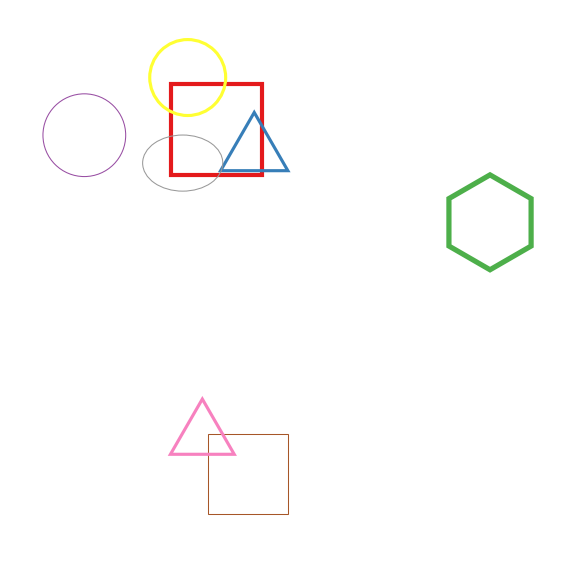[{"shape": "square", "thickness": 2, "radius": 0.39, "center": [0.376, 0.775]}, {"shape": "triangle", "thickness": 1.5, "radius": 0.34, "center": [0.44, 0.737]}, {"shape": "hexagon", "thickness": 2.5, "radius": 0.41, "center": [0.849, 0.614]}, {"shape": "circle", "thickness": 0.5, "radius": 0.36, "center": [0.146, 0.765]}, {"shape": "circle", "thickness": 1.5, "radius": 0.33, "center": [0.325, 0.865]}, {"shape": "square", "thickness": 0.5, "radius": 0.35, "center": [0.429, 0.178]}, {"shape": "triangle", "thickness": 1.5, "radius": 0.32, "center": [0.35, 0.244]}, {"shape": "oval", "thickness": 0.5, "radius": 0.35, "center": [0.316, 0.717]}]